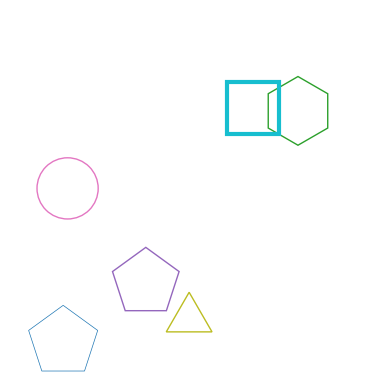[{"shape": "pentagon", "thickness": 0.5, "radius": 0.47, "center": [0.164, 0.113]}, {"shape": "hexagon", "thickness": 1, "radius": 0.45, "center": [0.774, 0.712]}, {"shape": "pentagon", "thickness": 1, "radius": 0.45, "center": [0.379, 0.267]}, {"shape": "circle", "thickness": 1, "radius": 0.4, "center": [0.176, 0.511]}, {"shape": "triangle", "thickness": 1, "radius": 0.34, "center": [0.491, 0.172]}, {"shape": "square", "thickness": 3, "radius": 0.34, "center": [0.658, 0.719]}]